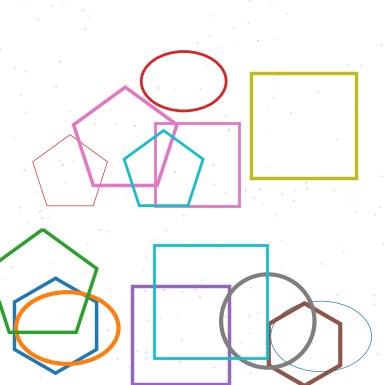[{"shape": "hexagon", "thickness": 2.5, "radius": 0.62, "center": [0.144, 0.154]}, {"shape": "oval", "thickness": 0.5, "radius": 0.65, "center": [0.834, 0.126]}, {"shape": "oval", "thickness": 3, "radius": 0.67, "center": [0.175, 0.148]}, {"shape": "pentagon", "thickness": 2.5, "radius": 0.74, "center": [0.111, 0.256]}, {"shape": "oval", "thickness": 2, "radius": 0.55, "center": [0.477, 0.789]}, {"shape": "pentagon", "thickness": 0.5, "radius": 0.51, "center": [0.182, 0.548]}, {"shape": "square", "thickness": 2.5, "radius": 0.63, "center": [0.469, 0.129]}, {"shape": "hexagon", "thickness": 3, "radius": 0.54, "center": [0.791, 0.105]}, {"shape": "square", "thickness": 2, "radius": 0.54, "center": [0.511, 0.572]}, {"shape": "pentagon", "thickness": 2.5, "radius": 0.71, "center": [0.325, 0.632]}, {"shape": "circle", "thickness": 3, "radius": 0.61, "center": [0.696, 0.166]}, {"shape": "square", "thickness": 2.5, "radius": 0.68, "center": [0.789, 0.674]}, {"shape": "pentagon", "thickness": 2, "radius": 0.54, "center": [0.425, 0.553]}, {"shape": "square", "thickness": 2, "radius": 0.74, "center": [0.546, 0.216]}]